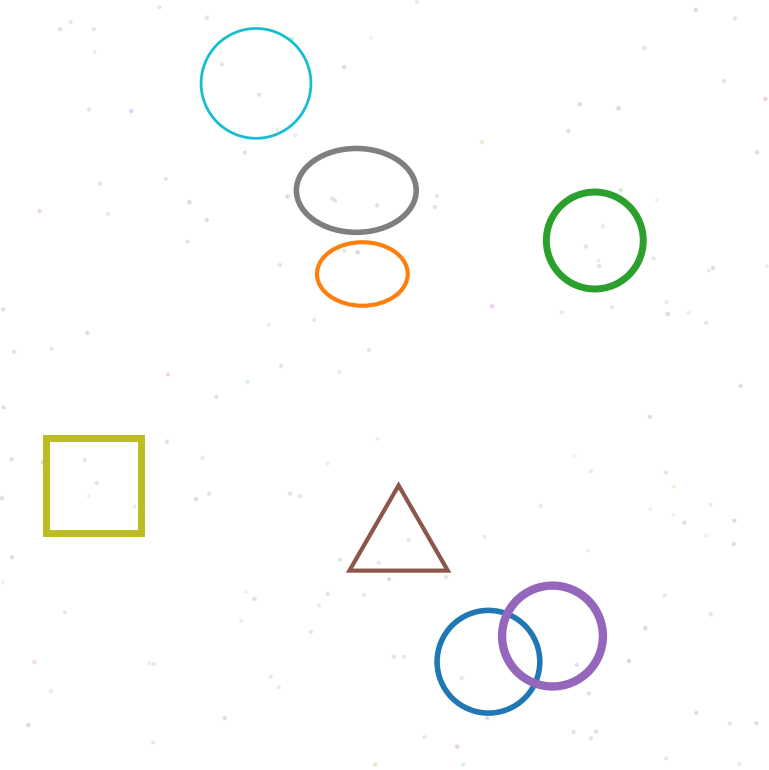[{"shape": "circle", "thickness": 2, "radius": 0.33, "center": [0.634, 0.141]}, {"shape": "oval", "thickness": 1.5, "radius": 0.29, "center": [0.471, 0.644]}, {"shape": "circle", "thickness": 2.5, "radius": 0.31, "center": [0.772, 0.688]}, {"shape": "circle", "thickness": 3, "radius": 0.33, "center": [0.718, 0.174]}, {"shape": "triangle", "thickness": 1.5, "radius": 0.37, "center": [0.518, 0.296]}, {"shape": "oval", "thickness": 2, "radius": 0.39, "center": [0.463, 0.753]}, {"shape": "square", "thickness": 2.5, "radius": 0.31, "center": [0.121, 0.37]}, {"shape": "circle", "thickness": 1, "radius": 0.36, "center": [0.332, 0.892]}]